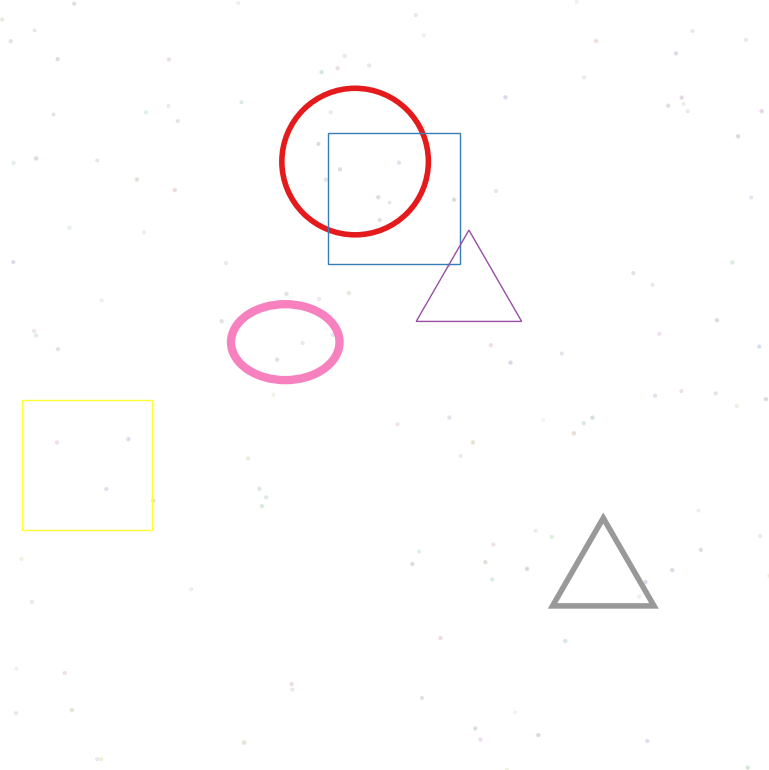[{"shape": "circle", "thickness": 2, "radius": 0.48, "center": [0.461, 0.79]}, {"shape": "square", "thickness": 0.5, "radius": 0.43, "center": [0.512, 0.742]}, {"shape": "triangle", "thickness": 0.5, "radius": 0.4, "center": [0.609, 0.622]}, {"shape": "square", "thickness": 0.5, "radius": 0.42, "center": [0.113, 0.396]}, {"shape": "oval", "thickness": 3, "radius": 0.35, "center": [0.37, 0.556]}, {"shape": "triangle", "thickness": 2, "radius": 0.38, "center": [0.783, 0.251]}]